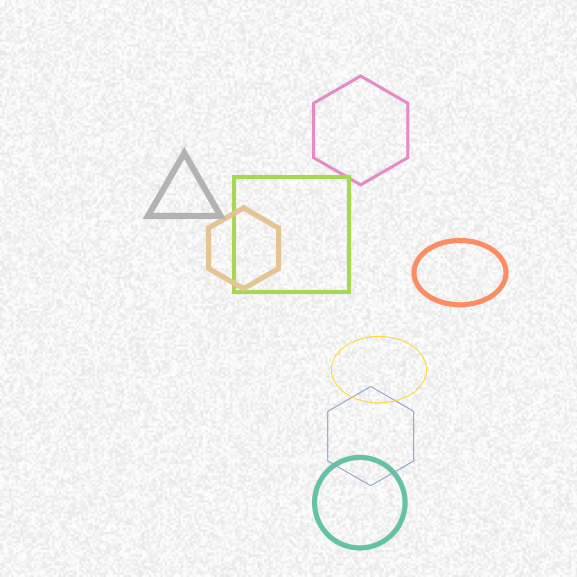[{"shape": "circle", "thickness": 2.5, "radius": 0.39, "center": [0.623, 0.129]}, {"shape": "oval", "thickness": 2.5, "radius": 0.4, "center": [0.797, 0.527]}, {"shape": "hexagon", "thickness": 0.5, "radius": 0.43, "center": [0.642, 0.244]}, {"shape": "hexagon", "thickness": 1.5, "radius": 0.47, "center": [0.625, 0.773]}, {"shape": "square", "thickness": 2, "radius": 0.5, "center": [0.505, 0.593]}, {"shape": "oval", "thickness": 0.5, "radius": 0.41, "center": [0.656, 0.359]}, {"shape": "hexagon", "thickness": 2.5, "radius": 0.35, "center": [0.422, 0.569]}, {"shape": "triangle", "thickness": 3, "radius": 0.36, "center": [0.319, 0.661]}]